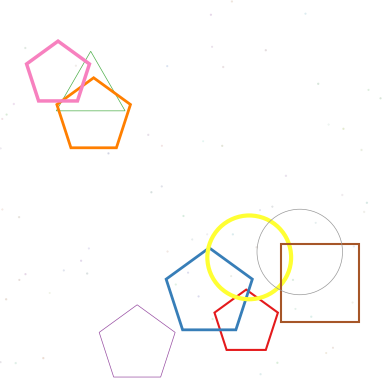[{"shape": "pentagon", "thickness": 1.5, "radius": 0.43, "center": [0.639, 0.161]}, {"shape": "pentagon", "thickness": 2, "radius": 0.59, "center": [0.543, 0.239]}, {"shape": "triangle", "thickness": 0.5, "radius": 0.52, "center": [0.236, 0.764]}, {"shape": "pentagon", "thickness": 0.5, "radius": 0.52, "center": [0.356, 0.105]}, {"shape": "pentagon", "thickness": 2, "radius": 0.5, "center": [0.243, 0.697]}, {"shape": "circle", "thickness": 3, "radius": 0.54, "center": [0.647, 0.332]}, {"shape": "square", "thickness": 1.5, "radius": 0.51, "center": [0.83, 0.264]}, {"shape": "pentagon", "thickness": 2.5, "radius": 0.43, "center": [0.151, 0.807]}, {"shape": "circle", "thickness": 0.5, "radius": 0.56, "center": [0.779, 0.346]}]